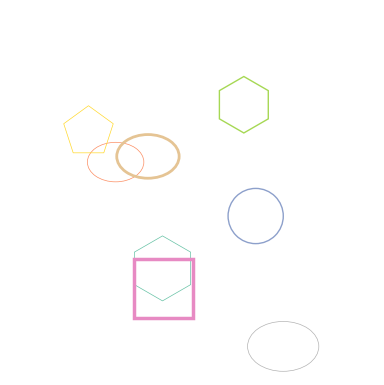[{"shape": "hexagon", "thickness": 0.5, "radius": 0.42, "center": [0.422, 0.303]}, {"shape": "oval", "thickness": 0.5, "radius": 0.37, "center": [0.3, 0.579]}, {"shape": "circle", "thickness": 1, "radius": 0.36, "center": [0.664, 0.439]}, {"shape": "square", "thickness": 2.5, "radius": 0.38, "center": [0.425, 0.251]}, {"shape": "hexagon", "thickness": 1, "radius": 0.37, "center": [0.633, 0.728]}, {"shape": "pentagon", "thickness": 0.5, "radius": 0.34, "center": [0.23, 0.658]}, {"shape": "oval", "thickness": 2, "radius": 0.41, "center": [0.384, 0.594]}, {"shape": "oval", "thickness": 0.5, "radius": 0.46, "center": [0.736, 0.1]}]